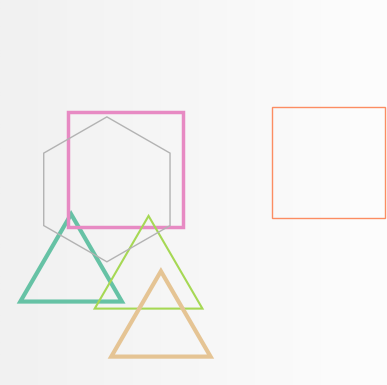[{"shape": "triangle", "thickness": 3, "radius": 0.76, "center": [0.184, 0.292]}, {"shape": "square", "thickness": 1, "radius": 0.73, "center": [0.848, 0.578]}, {"shape": "square", "thickness": 2.5, "radius": 0.74, "center": [0.324, 0.56]}, {"shape": "triangle", "thickness": 1.5, "radius": 0.8, "center": [0.383, 0.279]}, {"shape": "triangle", "thickness": 3, "radius": 0.74, "center": [0.415, 0.148]}, {"shape": "hexagon", "thickness": 1, "radius": 0.94, "center": [0.276, 0.508]}]